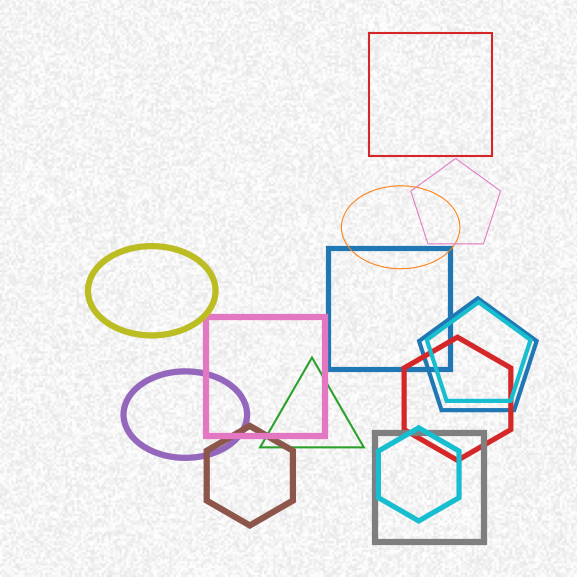[{"shape": "pentagon", "thickness": 2, "radius": 0.54, "center": [0.827, 0.376]}, {"shape": "square", "thickness": 2.5, "radius": 0.53, "center": [0.674, 0.465]}, {"shape": "oval", "thickness": 0.5, "radius": 0.51, "center": [0.694, 0.606]}, {"shape": "triangle", "thickness": 1, "radius": 0.52, "center": [0.54, 0.276]}, {"shape": "hexagon", "thickness": 2.5, "radius": 0.53, "center": [0.792, 0.309]}, {"shape": "square", "thickness": 1, "radius": 0.53, "center": [0.745, 0.835]}, {"shape": "oval", "thickness": 3, "radius": 0.53, "center": [0.321, 0.281]}, {"shape": "hexagon", "thickness": 3, "radius": 0.43, "center": [0.433, 0.175]}, {"shape": "pentagon", "thickness": 0.5, "radius": 0.41, "center": [0.789, 0.643]}, {"shape": "square", "thickness": 3, "radius": 0.52, "center": [0.46, 0.347]}, {"shape": "square", "thickness": 3, "radius": 0.47, "center": [0.743, 0.154]}, {"shape": "oval", "thickness": 3, "radius": 0.55, "center": [0.263, 0.496]}, {"shape": "hexagon", "thickness": 2.5, "radius": 0.4, "center": [0.725, 0.178]}, {"shape": "pentagon", "thickness": 2, "radius": 0.47, "center": [0.829, 0.381]}]